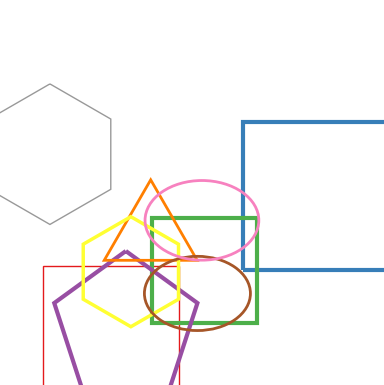[{"shape": "square", "thickness": 1, "radius": 0.88, "center": [0.289, 0.132]}, {"shape": "square", "thickness": 3, "radius": 0.96, "center": [0.822, 0.491]}, {"shape": "square", "thickness": 3, "radius": 0.68, "center": [0.532, 0.297]}, {"shape": "pentagon", "thickness": 3, "radius": 0.98, "center": [0.327, 0.152]}, {"shape": "triangle", "thickness": 2, "radius": 0.7, "center": [0.391, 0.394]}, {"shape": "hexagon", "thickness": 2.5, "radius": 0.71, "center": [0.34, 0.294]}, {"shape": "oval", "thickness": 2, "radius": 0.69, "center": [0.513, 0.238]}, {"shape": "oval", "thickness": 2, "radius": 0.74, "center": [0.524, 0.428]}, {"shape": "hexagon", "thickness": 1, "radius": 0.91, "center": [0.13, 0.6]}]